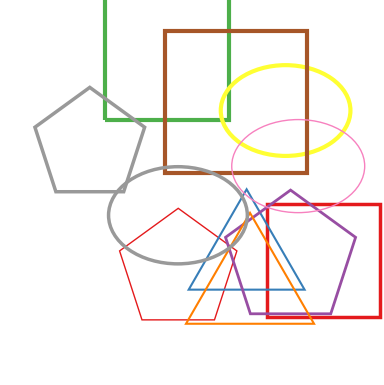[{"shape": "pentagon", "thickness": 1, "radius": 0.8, "center": [0.463, 0.299]}, {"shape": "square", "thickness": 2.5, "radius": 0.73, "center": [0.84, 0.324]}, {"shape": "triangle", "thickness": 1.5, "radius": 0.87, "center": [0.641, 0.335]}, {"shape": "square", "thickness": 3, "radius": 0.8, "center": [0.434, 0.848]}, {"shape": "pentagon", "thickness": 2, "radius": 0.89, "center": [0.755, 0.329]}, {"shape": "triangle", "thickness": 1.5, "radius": 0.96, "center": [0.649, 0.255]}, {"shape": "oval", "thickness": 3, "radius": 0.84, "center": [0.742, 0.713]}, {"shape": "square", "thickness": 3, "radius": 0.92, "center": [0.614, 0.734]}, {"shape": "oval", "thickness": 1, "radius": 0.86, "center": [0.775, 0.569]}, {"shape": "pentagon", "thickness": 2.5, "radius": 0.75, "center": [0.233, 0.623]}, {"shape": "oval", "thickness": 2.5, "radius": 0.9, "center": [0.462, 0.441]}]